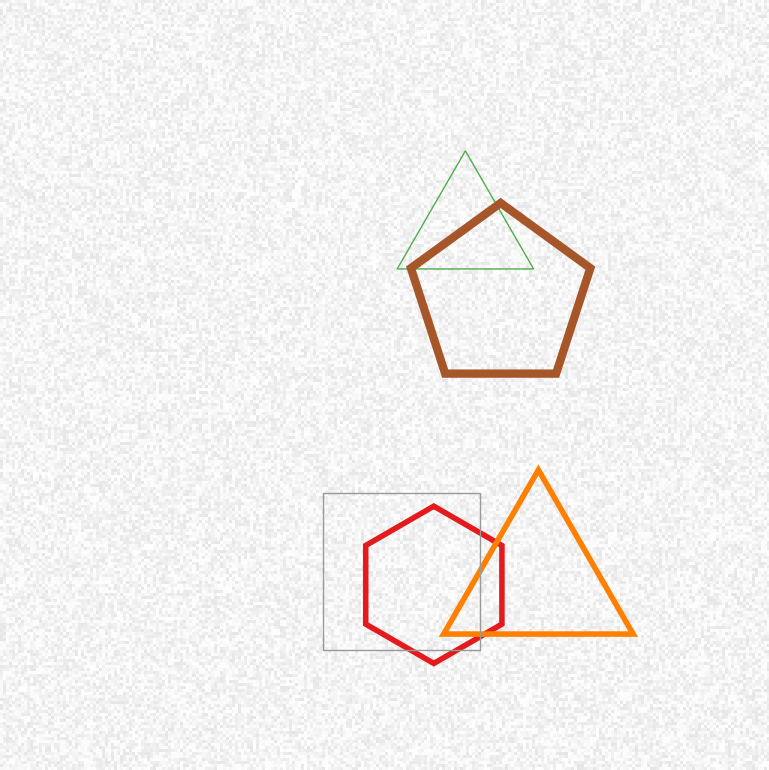[{"shape": "hexagon", "thickness": 2, "radius": 0.51, "center": [0.563, 0.241]}, {"shape": "triangle", "thickness": 0.5, "radius": 0.51, "center": [0.604, 0.702]}, {"shape": "triangle", "thickness": 2, "radius": 0.71, "center": [0.699, 0.248]}, {"shape": "pentagon", "thickness": 3, "radius": 0.61, "center": [0.65, 0.614]}, {"shape": "square", "thickness": 0.5, "radius": 0.51, "center": [0.521, 0.257]}]